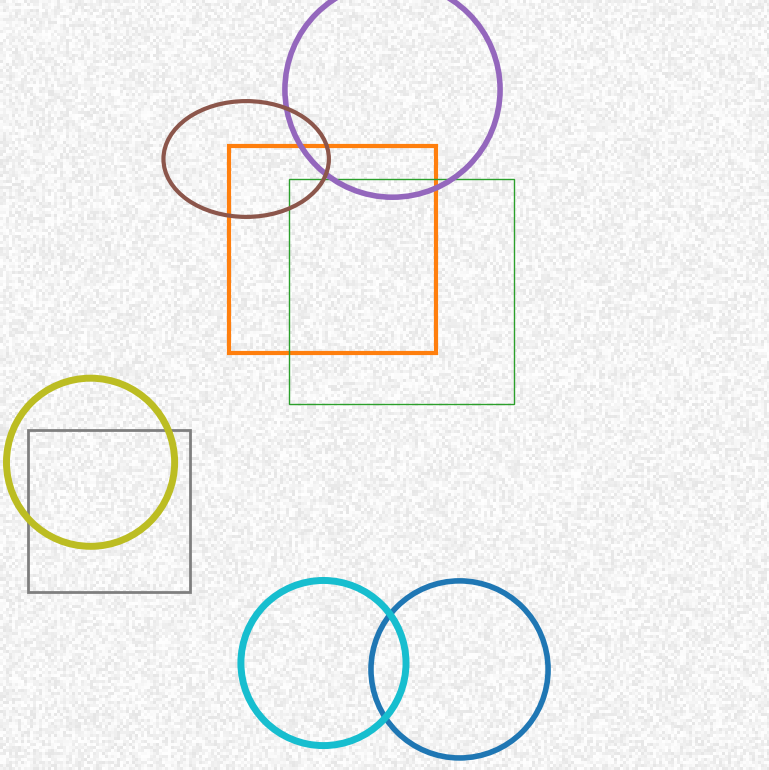[{"shape": "circle", "thickness": 2, "radius": 0.57, "center": [0.597, 0.131]}, {"shape": "square", "thickness": 1.5, "radius": 0.67, "center": [0.432, 0.676]}, {"shape": "square", "thickness": 0.5, "radius": 0.73, "center": [0.521, 0.622]}, {"shape": "circle", "thickness": 2, "radius": 0.7, "center": [0.51, 0.884]}, {"shape": "oval", "thickness": 1.5, "radius": 0.54, "center": [0.32, 0.794]}, {"shape": "square", "thickness": 1, "radius": 0.53, "center": [0.142, 0.337]}, {"shape": "circle", "thickness": 2.5, "radius": 0.55, "center": [0.118, 0.4]}, {"shape": "circle", "thickness": 2.5, "radius": 0.54, "center": [0.42, 0.139]}]